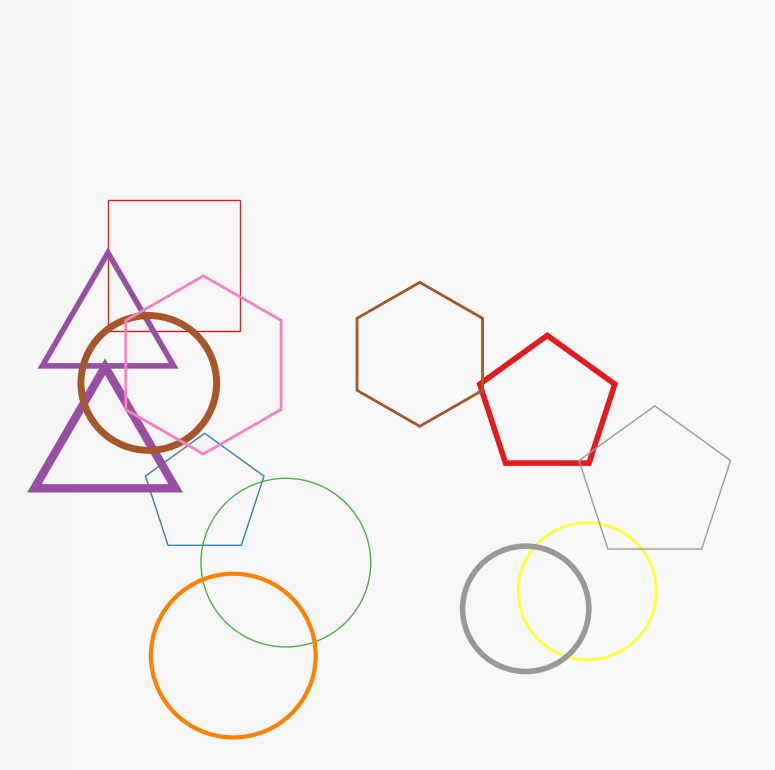[{"shape": "pentagon", "thickness": 2, "radius": 0.46, "center": [0.706, 0.473]}, {"shape": "square", "thickness": 0.5, "radius": 0.43, "center": [0.225, 0.655]}, {"shape": "pentagon", "thickness": 0.5, "radius": 0.4, "center": [0.264, 0.357]}, {"shape": "circle", "thickness": 0.5, "radius": 0.55, "center": [0.369, 0.269]}, {"shape": "triangle", "thickness": 2, "radius": 0.49, "center": [0.139, 0.574]}, {"shape": "triangle", "thickness": 3, "radius": 0.53, "center": [0.136, 0.418]}, {"shape": "circle", "thickness": 1.5, "radius": 0.53, "center": [0.301, 0.149]}, {"shape": "circle", "thickness": 1, "radius": 0.45, "center": [0.758, 0.232]}, {"shape": "circle", "thickness": 2.5, "radius": 0.44, "center": [0.192, 0.503]}, {"shape": "hexagon", "thickness": 1, "radius": 0.47, "center": [0.542, 0.54]}, {"shape": "hexagon", "thickness": 1, "radius": 0.58, "center": [0.263, 0.526]}, {"shape": "pentagon", "thickness": 0.5, "radius": 0.51, "center": [0.845, 0.37]}, {"shape": "circle", "thickness": 2, "radius": 0.41, "center": [0.678, 0.209]}]